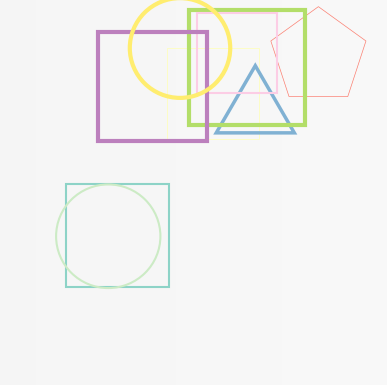[{"shape": "square", "thickness": 1.5, "radius": 0.67, "center": [0.304, 0.387]}, {"shape": "square", "thickness": 0.5, "radius": 0.59, "center": [0.55, 0.756]}, {"shape": "pentagon", "thickness": 0.5, "radius": 0.65, "center": [0.822, 0.854]}, {"shape": "triangle", "thickness": 2.5, "radius": 0.58, "center": [0.659, 0.713]}, {"shape": "square", "thickness": 3, "radius": 0.75, "center": [0.637, 0.825]}, {"shape": "square", "thickness": 1.5, "radius": 0.52, "center": [0.612, 0.862]}, {"shape": "square", "thickness": 3, "radius": 0.71, "center": [0.394, 0.775]}, {"shape": "circle", "thickness": 1.5, "radius": 0.67, "center": [0.279, 0.386]}, {"shape": "circle", "thickness": 3, "radius": 0.65, "center": [0.465, 0.875]}]